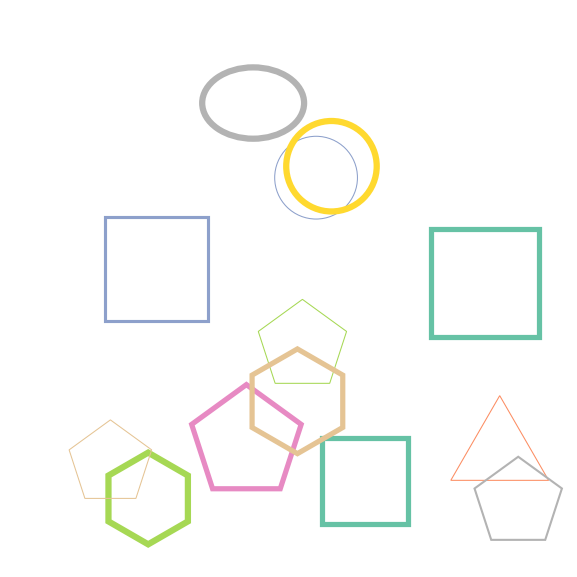[{"shape": "square", "thickness": 2.5, "radius": 0.37, "center": [0.633, 0.166]}, {"shape": "square", "thickness": 2.5, "radius": 0.46, "center": [0.84, 0.509]}, {"shape": "triangle", "thickness": 0.5, "radius": 0.49, "center": [0.865, 0.216]}, {"shape": "square", "thickness": 1.5, "radius": 0.45, "center": [0.271, 0.533]}, {"shape": "circle", "thickness": 0.5, "radius": 0.36, "center": [0.547, 0.691]}, {"shape": "pentagon", "thickness": 2.5, "radius": 0.5, "center": [0.427, 0.233]}, {"shape": "hexagon", "thickness": 3, "radius": 0.4, "center": [0.257, 0.136]}, {"shape": "pentagon", "thickness": 0.5, "radius": 0.4, "center": [0.524, 0.4]}, {"shape": "circle", "thickness": 3, "radius": 0.39, "center": [0.574, 0.711]}, {"shape": "pentagon", "thickness": 0.5, "radius": 0.38, "center": [0.191, 0.197]}, {"shape": "hexagon", "thickness": 2.5, "radius": 0.45, "center": [0.515, 0.304]}, {"shape": "oval", "thickness": 3, "radius": 0.44, "center": [0.438, 0.821]}, {"shape": "pentagon", "thickness": 1, "radius": 0.4, "center": [0.897, 0.129]}]